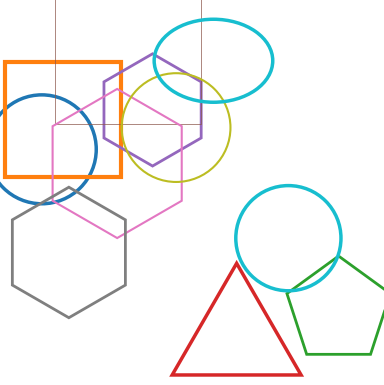[{"shape": "circle", "thickness": 2.5, "radius": 0.71, "center": [0.109, 0.612]}, {"shape": "square", "thickness": 3, "radius": 0.75, "center": [0.164, 0.69]}, {"shape": "pentagon", "thickness": 2, "radius": 0.71, "center": [0.88, 0.194]}, {"shape": "triangle", "thickness": 2.5, "radius": 0.97, "center": [0.615, 0.123]}, {"shape": "hexagon", "thickness": 2, "radius": 0.73, "center": [0.396, 0.715]}, {"shape": "square", "thickness": 0.5, "radius": 0.95, "center": [0.333, 0.868]}, {"shape": "hexagon", "thickness": 1.5, "radius": 0.97, "center": [0.304, 0.575]}, {"shape": "hexagon", "thickness": 2, "radius": 0.85, "center": [0.179, 0.344]}, {"shape": "circle", "thickness": 1.5, "radius": 0.71, "center": [0.457, 0.669]}, {"shape": "circle", "thickness": 2.5, "radius": 0.68, "center": [0.749, 0.381]}, {"shape": "oval", "thickness": 2.5, "radius": 0.77, "center": [0.554, 0.842]}]